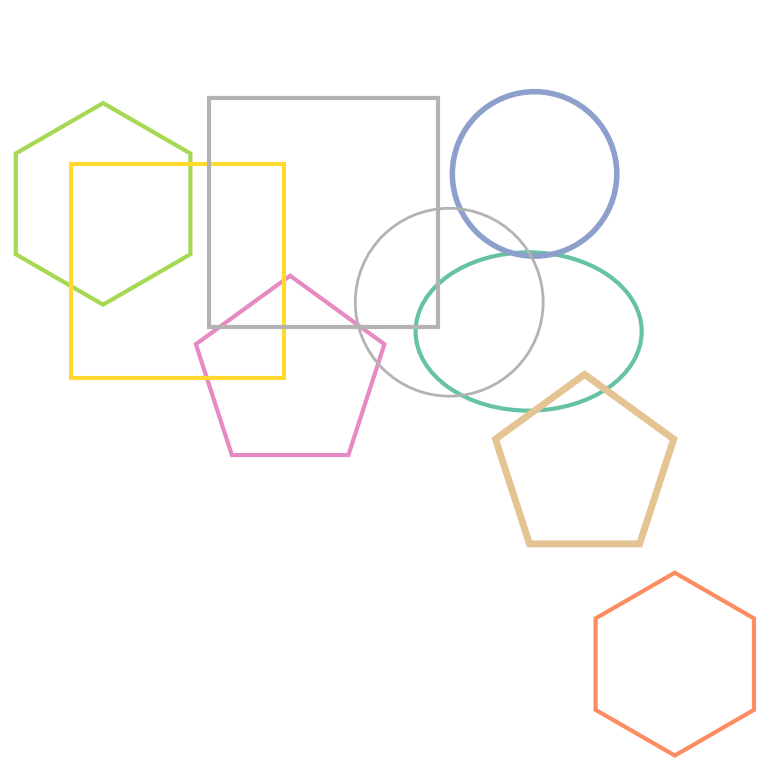[{"shape": "oval", "thickness": 1.5, "radius": 0.73, "center": [0.687, 0.569]}, {"shape": "hexagon", "thickness": 1.5, "radius": 0.59, "center": [0.876, 0.138]}, {"shape": "circle", "thickness": 2, "radius": 0.53, "center": [0.694, 0.774]}, {"shape": "pentagon", "thickness": 1.5, "radius": 0.64, "center": [0.377, 0.513]}, {"shape": "hexagon", "thickness": 1.5, "radius": 0.65, "center": [0.134, 0.735]}, {"shape": "square", "thickness": 1.5, "radius": 0.69, "center": [0.231, 0.648]}, {"shape": "pentagon", "thickness": 2.5, "radius": 0.61, "center": [0.759, 0.392]}, {"shape": "circle", "thickness": 1, "radius": 0.61, "center": [0.583, 0.608]}, {"shape": "square", "thickness": 1.5, "radius": 0.74, "center": [0.42, 0.724]}]